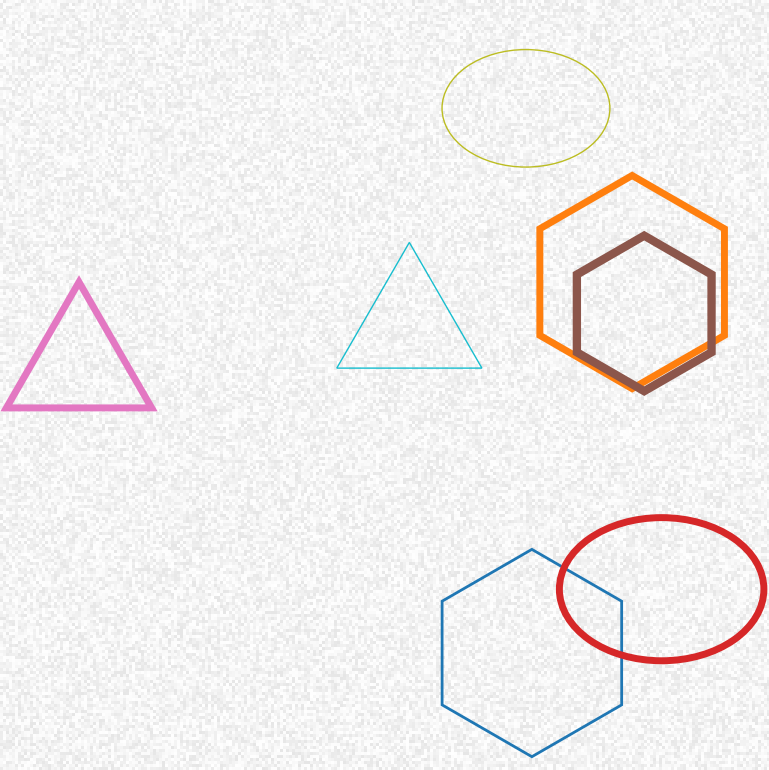[{"shape": "hexagon", "thickness": 1, "radius": 0.67, "center": [0.691, 0.152]}, {"shape": "hexagon", "thickness": 2.5, "radius": 0.69, "center": [0.821, 0.634]}, {"shape": "oval", "thickness": 2.5, "radius": 0.66, "center": [0.859, 0.235]}, {"shape": "hexagon", "thickness": 3, "radius": 0.5, "center": [0.837, 0.593]}, {"shape": "triangle", "thickness": 2.5, "radius": 0.54, "center": [0.103, 0.525]}, {"shape": "oval", "thickness": 0.5, "radius": 0.54, "center": [0.683, 0.859]}, {"shape": "triangle", "thickness": 0.5, "radius": 0.54, "center": [0.532, 0.576]}]